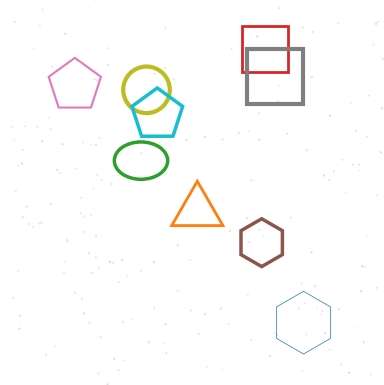[{"shape": "hexagon", "thickness": 0.5, "radius": 0.41, "center": [0.788, 0.162]}, {"shape": "triangle", "thickness": 2, "radius": 0.38, "center": [0.512, 0.452]}, {"shape": "oval", "thickness": 2.5, "radius": 0.35, "center": [0.366, 0.583]}, {"shape": "square", "thickness": 2, "radius": 0.3, "center": [0.689, 0.873]}, {"shape": "hexagon", "thickness": 2.5, "radius": 0.31, "center": [0.68, 0.37]}, {"shape": "pentagon", "thickness": 1.5, "radius": 0.36, "center": [0.194, 0.778]}, {"shape": "square", "thickness": 3, "radius": 0.36, "center": [0.714, 0.801]}, {"shape": "circle", "thickness": 3, "radius": 0.3, "center": [0.381, 0.767]}, {"shape": "pentagon", "thickness": 2.5, "radius": 0.35, "center": [0.409, 0.702]}]